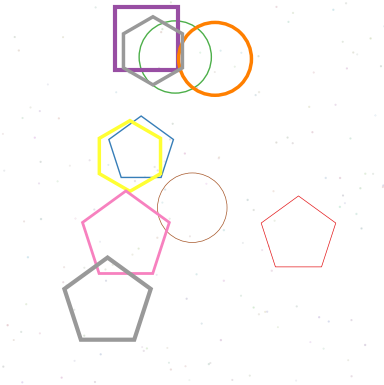[{"shape": "pentagon", "thickness": 0.5, "radius": 0.51, "center": [0.775, 0.389]}, {"shape": "pentagon", "thickness": 1, "radius": 0.44, "center": [0.367, 0.61]}, {"shape": "circle", "thickness": 1, "radius": 0.47, "center": [0.455, 0.852]}, {"shape": "square", "thickness": 3, "radius": 0.41, "center": [0.379, 0.899]}, {"shape": "circle", "thickness": 2.5, "radius": 0.47, "center": [0.559, 0.847]}, {"shape": "hexagon", "thickness": 2.5, "radius": 0.46, "center": [0.337, 0.595]}, {"shape": "circle", "thickness": 0.5, "radius": 0.45, "center": [0.499, 0.461]}, {"shape": "pentagon", "thickness": 2, "radius": 0.59, "center": [0.327, 0.386]}, {"shape": "pentagon", "thickness": 3, "radius": 0.59, "center": [0.279, 0.213]}, {"shape": "hexagon", "thickness": 2.5, "radius": 0.44, "center": [0.397, 0.868]}]